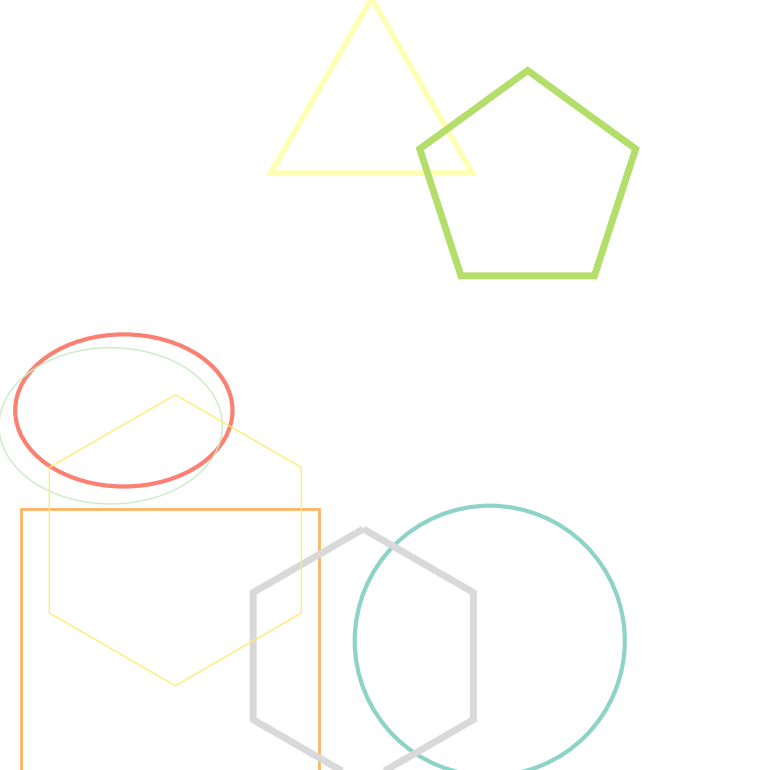[{"shape": "circle", "thickness": 1.5, "radius": 0.88, "center": [0.636, 0.168]}, {"shape": "triangle", "thickness": 2, "radius": 0.76, "center": [0.482, 0.851]}, {"shape": "oval", "thickness": 1.5, "radius": 0.71, "center": [0.161, 0.467]}, {"shape": "square", "thickness": 1, "radius": 0.97, "center": [0.22, 0.146]}, {"shape": "pentagon", "thickness": 2.5, "radius": 0.74, "center": [0.685, 0.761]}, {"shape": "hexagon", "thickness": 2.5, "radius": 0.83, "center": [0.472, 0.148]}, {"shape": "oval", "thickness": 0.5, "radius": 0.72, "center": [0.144, 0.447]}, {"shape": "hexagon", "thickness": 0.5, "radius": 0.94, "center": [0.228, 0.298]}]